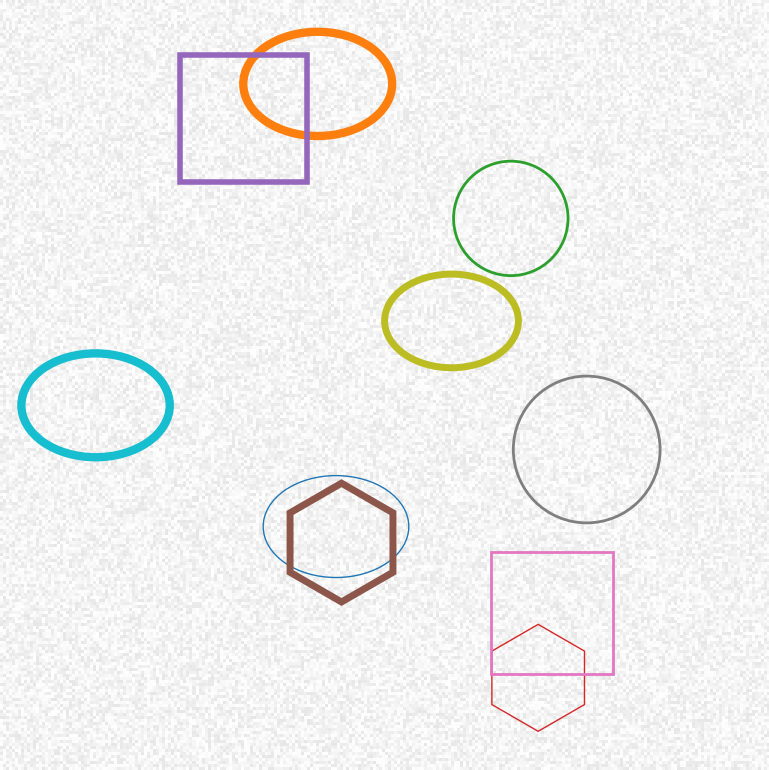[{"shape": "oval", "thickness": 0.5, "radius": 0.47, "center": [0.436, 0.316]}, {"shape": "oval", "thickness": 3, "radius": 0.48, "center": [0.413, 0.891]}, {"shape": "circle", "thickness": 1, "radius": 0.37, "center": [0.663, 0.716]}, {"shape": "hexagon", "thickness": 0.5, "radius": 0.35, "center": [0.699, 0.12]}, {"shape": "square", "thickness": 2, "radius": 0.41, "center": [0.316, 0.846]}, {"shape": "hexagon", "thickness": 2.5, "radius": 0.39, "center": [0.444, 0.295]}, {"shape": "square", "thickness": 1, "radius": 0.4, "center": [0.717, 0.204]}, {"shape": "circle", "thickness": 1, "radius": 0.48, "center": [0.762, 0.416]}, {"shape": "oval", "thickness": 2.5, "radius": 0.43, "center": [0.586, 0.583]}, {"shape": "oval", "thickness": 3, "radius": 0.48, "center": [0.124, 0.474]}]